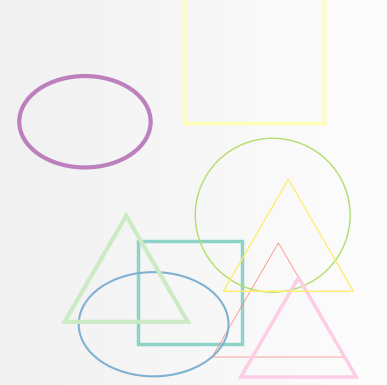[{"shape": "square", "thickness": 2.5, "radius": 0.67, "center": [0.49, 0.241]}, {"shape": "square", "thickness": 2.5, "radius": 0.9, "center": [0.656, 0.862]}, {"shape": "triangle", "thickness": 0.5, "radius": 0.99, "center": [0.719, 0.171]}, {"shape": "oval", "thickness": 1.5, "radius": 0.97, "center": [0.396, 0.158]}, {"shape": "circle", "thickness": 1, "radius": 1.0, "center": [0.704, 0.441]}, {"shape": "triangle", "thickness": 2.5, "radius": 0.86, "center": [0.77, 0.107]}, {"shape": "oval", "thickness": 3, "radius": 0.85, "center": [0.219, 0.684]}, {"shape": "triangle", "thickness": 3, "radius": 0.92, "center": [0.326, 0.256]}, {"shape": "triangle", "thickness": 1, "radius": 0.97, "center": [0.744, 0.34]}]